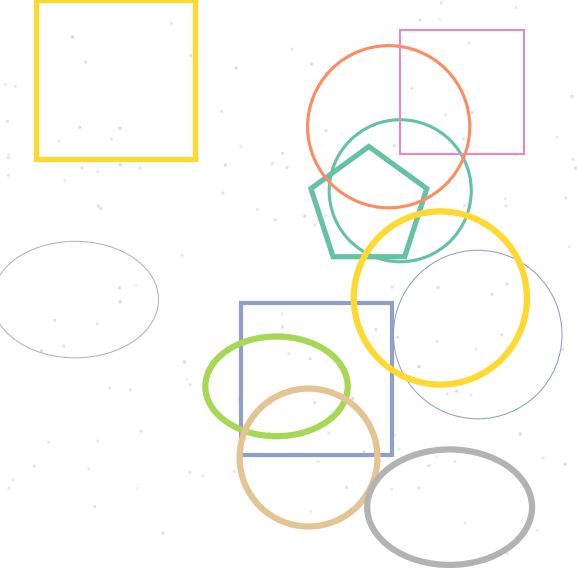[{"shape": "circle", "thickness": 1.5, "radius": 0.61, "center": [0.693, 0.669]}, {"shape": "pentagon", "thickness": 2.5, "radius": 0.53, "center": [0.639, 0.64]}, {"shape": "circle", "thickness": 1.5, "radius": 0.7, "center": [0.673, 0.78]}, {"shape": "square", "thickness": 2, "radius": 0.66, "center": [0.548, 0.343]}, {"shape": "circle", "thickness": 0.5, "radius": 0.73, "center": [0.827, 0.42]}, {"shape": "square", "thickness": 1, "radius": 0.54, "center": [0.8, 0.839]}, {"shape": "oval", "thickness": 3, "radius": 0.62, "center": [0.479, 0.33]}, {"shape": "circle", "thickness": 3, "radius": 0.75, "center": [0.763, 0.483]}, {"shape": "square", "thickness": 2.5, "radius": 0.69, "center": [0.199, 0.861]}, {"shape": "circle", "thickness": 3, "radius": 0.6, "center": [0.534, 0.207]}, {"shape": "oval", "thickness": 0.5, "radius": 0.72, "center": [0.13, 0.48]}, {"shape": "oval", "thickness": 3, "radius": 0.71, "center": [0.779, 0.121]}]